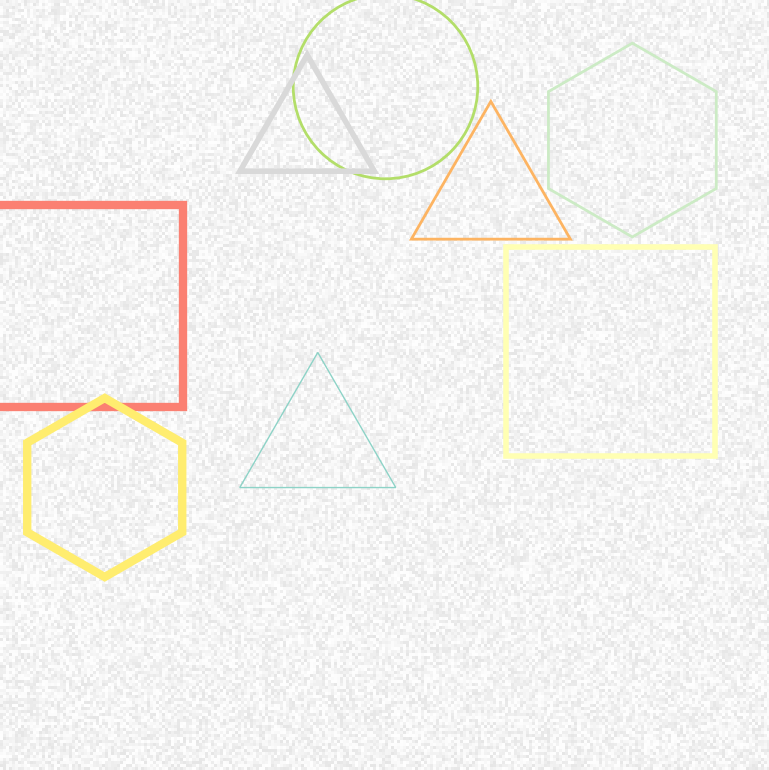[{"shape": "triangle", "thickness": 0.5, "radius": 0.58, "center": [0.413, 0.425]}, {"shape": "square", "thickness": 2, "radius": 0.68, "center": [0.793, 0.543]}, {"shape": "square", "thickness": 3, "radius": 0.66, "center": [0.106, 0.603]}, {"shape": "triangle", "thickness": 1, "radius": 0.6, "center": [0.637, 0.749]}, {"shape": "circle", "thickness": 1, "radius": 0.6, "center": [0.501, 0.888]}, {"shape": "triangle", "thickness": 2, "radius": 0.5, "center": [0.399, 0.828]}, {"shape": "hexagon", "thickness": 1, "radius": 0.63, "center": [0.821, 0.818]}, {"shape": "hexagon", "thickness": 3, "radius": 0.58, "center": [0.136, 0.367]}]